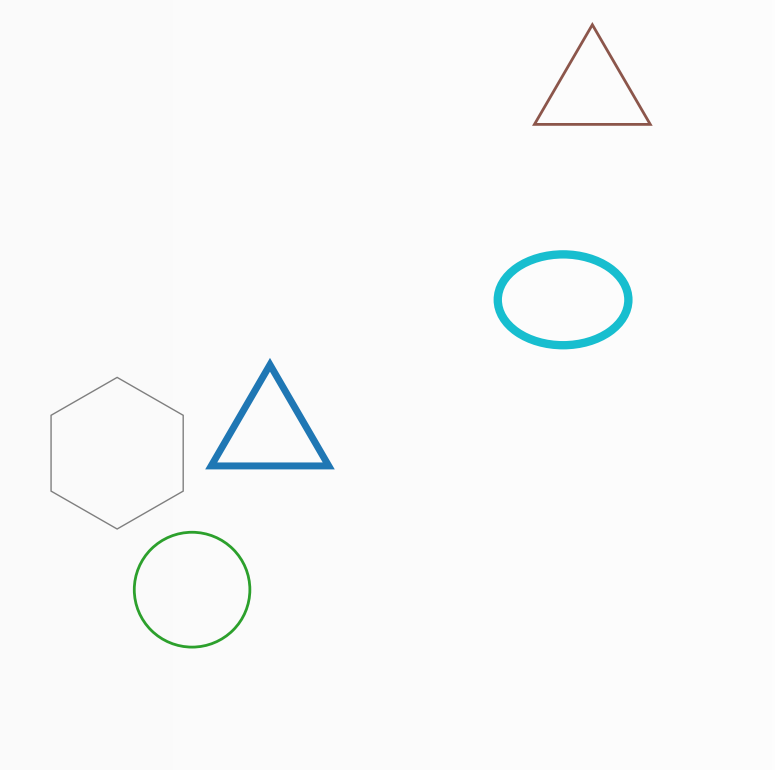[{"shape": "triangle", "thickness": 2.5, "radius": 0.44, "center": [0.348, 0.439]}, {"shape": "circle", "thickness": 1, "radius": 0.37, "center": [0.248, 0.234]}, {"shape": "triangle", "thickness": 1, "radius": 0.43, "center": [0.764, 0.882]}, {"shape": "hexagon", "thickness": 0.5, "radius": 0.49, "center": [0.151, 0.411]}, {"shape": "oval", "thickness": 3, "radius": 0.42, "center": [0.727, 0.611]}]